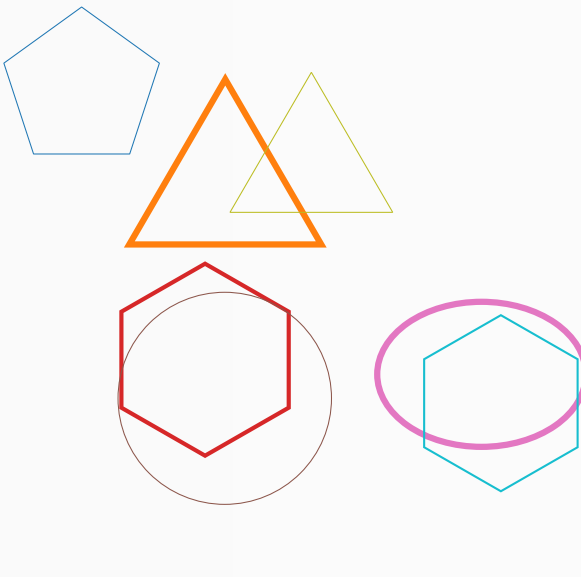[{"shape": "pentagon", "thickness": 0.5, "radius": 0.7, "center": [0.14, 0.846]}, {"shape": "triangle", "thickness": 3, "radius": 0.95, "center": [0.388, 0.671]}, {"shape": "hexagon", "thickness": 2, "radius": 0.83, "center": [0.353, 0.376]}, {"shape": "circle", "thickness": 0.5, "radius": 0.92, "center": [0.387, 0.309]}, {"shape": "oval", "thickness": 3, "radius": 0.9, "center": [0.828, 0.351]}, {"shape": "triangle", "thickness": 0.5, "radius": 0.81, "center": [0.536, 0.712]}, {"shape": "hexagon", "thickness": 1, "radius": 0.76, "center": [0.862, 0.301]}]